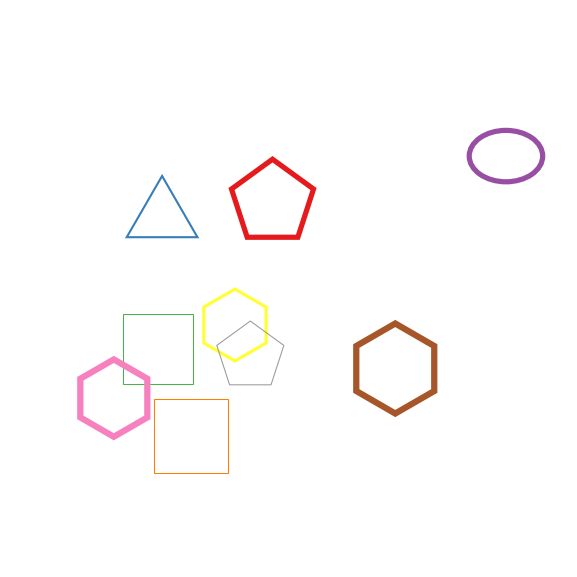[{"shape": "pentagon", "thickness": 2.5, "radius": 0.37, "center": [0.472, 0.649]}, {"shape": "triangle", "thickness": 1, "radius": 0.35, "center": [0.281, 0.624]}, {"shape": "square", "thickness": 0.5, "radius": 0.3, "center": [0.273, 0.395]}, {"shape": "oval", "thickness": 2.5, "radius": 0.32, "center": [0.876, 0.729]}, {"shape": "square", "thickness": 0.5, "radius": 0.32, "center": [0.331, 0.245]}, {"shape": "hexagon", "thickness": 1.5, "radius": 0.31, "center": [0.407, 0.436]}, {"shape": "hexagon", "thickness": 3, "radius": 0.39, "center": [0.684, 0.361]}, {"shape": "hexagon", "thickness": 3, "radius": 0.33, "center": [0.197, 0.31]}, {"shape": "pentagon", "thickness": 0.5, "radius": 0.31, "center": [0.433, 0.382]}]